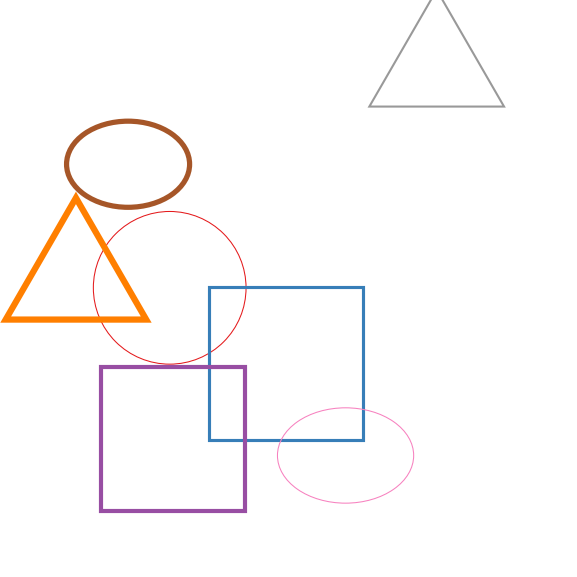[{"shape": "circle", "thickness": 0.5, "radius": 0.66, "center": [0.294, 0.501]}, {"shape": "square", "thickness": 1.5, "radius": 0.66, "center": [0.496, 0.37]}, {"shape": "square", "thickness": 2, "radius": 0.62, "center": [0.299, 0.238]}, {"shape": "triangle", "thickness": 3, "radius": 0.7, "center": [0.132, 0.516]}, {"shape": "oval", "thickness": 2.5, "radius": 0.53, "center": [0.222, 0.715]}, {"shape": "oval", "thickness": 0.5, "radius": 0.59, "center": [0.598, 0.21]}, {"shape": "triangle", "thickness": 1, "radius": 0.67, "center": [0.756, 0.882]}]